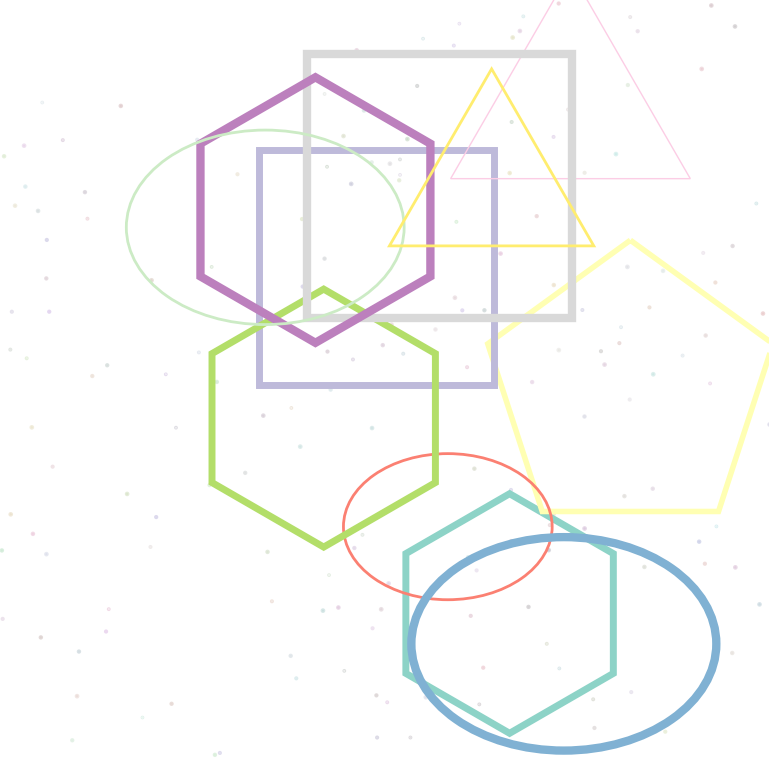[{"shape": "hexagon", "thickness": 2.5, "radius": 0.78, "center": [0.662, 0.203]}, {"shape": "pentagon", "thickness": 2, "radius": 0.97, "center": [0.819, 0.493]}, {"shape": "square", "thickness": 2.5, "radius": 0.76, "center": [0.489, 0.652]}, {"shape": "oval", "thickness": 1, "radius": 0.68, "center": [0.582, 0.316]}, {"shape": "oval", "thickness": 3, "radius": 0.99, "center": [0.732, 0.164]}, {"shape": "hexagon", "thickness": 2.5, "radius": 0.84, "center": [0.42, 0.457]}, {"shape": "triangle", "thickness": 0.5, "radius": 0.9, "center": [0.741, 0.858]}, {"shape": "square", "thickness": 3, "radius": 0.86, "center": [0.571, 0.759]}, {"shape": "hexagon", "thickness": 3, "radius": 0.86, "center": [0.41, 0.727]}, {"shape": "oval", "thickness": 1, "radius": 0.9, "center": [0.344, 0.705]}, {"shape": "triangle", "thickness": 1, "radius": 0.77, "center": [0.638, 0.757]}]